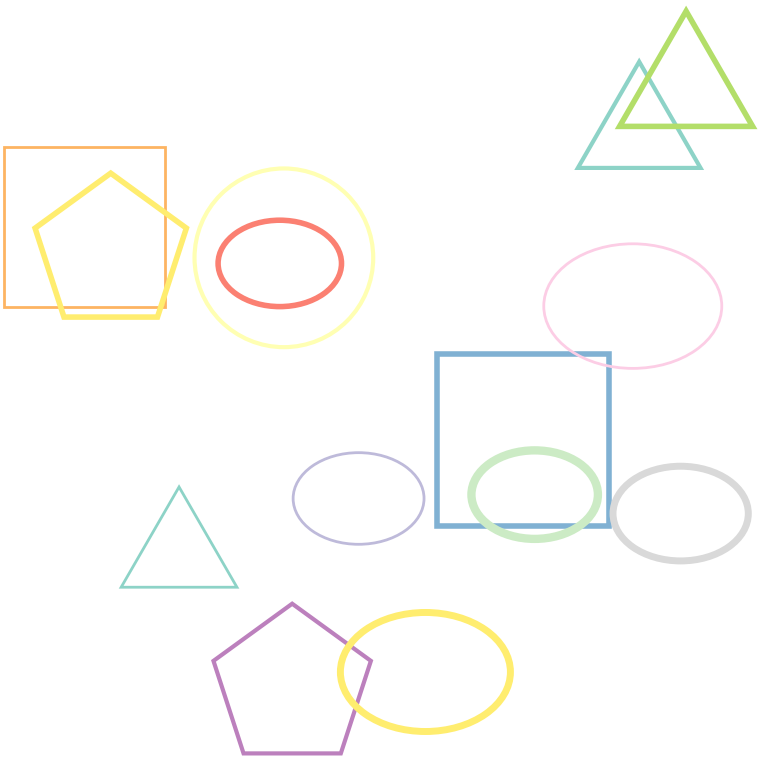[{"shape": "triangle", "thickness": 1.5, "radius": 0.46, "center": [0.83, 0.828]}, {"shape": "triangle", "thickness": 1, "radius": 0.43, "center": [0.233, 0.281]}, {"shape": "circle", "thickness": 1.5, "radius": 0.58, "center": [0.369, 0.665]}, {"shape": "oval", "thickness": 1, "radius": 0.43, "center": [0.466, 0.353]}, {"shape": "oval", "thickness": 2, "radius": 0.4, "center": [0.363, 0.658]}, {"shape": "square", "thickness": 2, "radius": 0.56, "center": [0.679, 0.429]}, {"shape": "square", "thickness": 1, "radius": 0.52, "center": [0.11, 0.705]}, {"shape": "triangle", "thickness": 2, "radius": 0.5, "center": [0.891, 0.886]}, {"shape": "oval", "thickness": 1, "radius": 0.58, "center": [0.822, 0.602]}, {"shape": "oval", "thickness": 2.5, "radius": 0.44, "center": [0.884, 0.333]}, {"shape": "pentagon", "thickness": 1.5, "radius": 0.54, "center": [0.379, 0.108]}, {"shape": "oval", "thickness": 3, "radius": 0.41, "center": [0.694, 0.358]}, {"shape": "oval", "thickness": 2.5, "radius": 0.55, "center": [0.552, 0.127]}, {"shape": "pentagon", "thickness": 2, "radius": 0.52, "center": [0.144, 0.672]}]